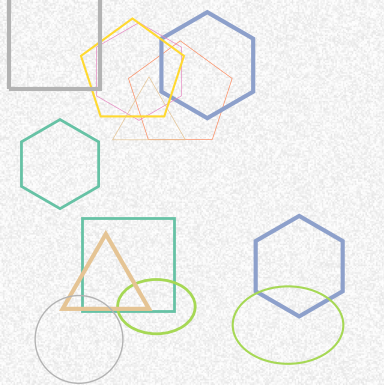[{"shape": "hexagon", "thickness": 2, "radius": 0.58, "center": [0.156, 0.574]}, {"shape": "square", "thickness": 2, "radius": 0.6, "center": [0.333, 0.313]}, {"shape": "pentagon", "thickness": 0.5, "radius": 0.71, "center": [0.468, 0.752]}, {"shape": "hexagon", "thickness": 3, "radius": 0.65, "center": [0.777, 0.309]}, {"shape": "hexagon", "thickness": 3, "radius": 0.69, "center": [0.538, 0.831]}, {"shape": "hexagon", "thickness": 0.5, "radius": 0.64, "center": [0.361, 0.814]}, {"shape": "oval", "thickness": 2, "radius": 0.5, "center": [0.406, 0.204]}, {"shape": "oval", "thickness": 1.5, "radius": 0.72, "center": [0.748, 0.156]}, {"shape": "pentagon", "thickness": 1.5, "radius": 0.7, "center": [0.344, 0.811]}, {"shape": "triangle", "thickness": 3, "radius": 0.65, "center": [0.275, 0.263]}, {"shape": "triangle", "thickness": 0.5, "radius": 0.55, "center": [0.387, 0.691]}, {"shape": "square", "thickness": 3, "radius": 0.59, "center": [0.142, 0.889]}, {"shape": "circle", "thickness": 1, "radius": 0.57, "center": [0.205, 0.118]}]